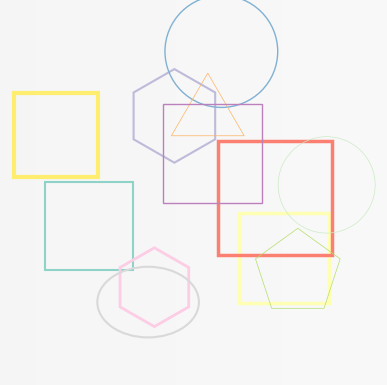[{"shape": "square", "thickness": 1.5, "radius": 0.57, "center": [0.229, 0.413]}, {"shape": "square", "thickness": 2.5, "radius": 0.58, "center": [0.732, 0.329]}, {"shape": "hexagon", "thickness": 1.5, "radius": 0.61, "center": [0.45, 0.699]}, {"shape": "square", "thickness": 2.5, "radius": 0.74, "center": [0.71, 0.486]}, {"shape": "circle", "thickness": 1, "radius": 0.73, "center": [0.571, 0.866]}, {"shape": "triangle", "thickness": 0.5, "radius": 0.54, "center": [0.536, 0.702]}, {"shape": "pentagon", "thickness": 0.5, "radius": 0.57, "center": [0.769, 0.292]}, {"shape": "hexagon", "thickness": 2, "radius": 0.51, "center": [0.398, 0.254]}, {"shape": "oval", "thickness": 1.5, "radius": 0.66, "center": [0.382, 0.215]}, {"shape": "square", "thickness": 1, "radius": 0.64, "center": [0.549, 0.6]}, {"shape": "circle", "thickness": 0.5, "radius": 0.63, "center": [0.843, 0.52]}, {"shape": "square", "thickness": 3, "radius": 0.55, "center": [0.144, 0.649]}]